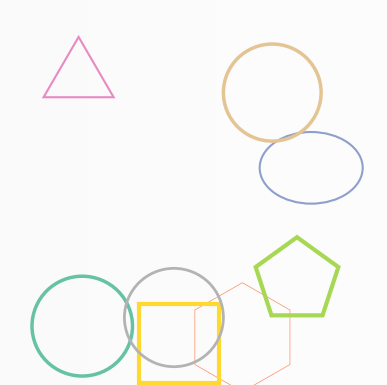[{"shape": "circle", "thickness": 2.5, "radius": 0.65, "center": [0.212, 0.153]}, {"shape": "hexagon", "thickness": 0.5, "radius": 0.71, "center": [0.626, 0.124]}, {"shape": "oval", "thickness": 1.5, "radius": 0.66, "center": [0.803, 0.564]}, {"shape": "triangle", "thickness": 1.5, "radius": 0.52, "center": [0.203, 0.8]}, {"shape": "pentagon", "thickness": 3, "radius": 0.56, "center": [0.766, 0.272]}, {"shape": "square", "thickness": 3, "radius": 0.51, "center": [0.462, 0.107]}, {"shape": "circle", "thickness": 2.5, "radius": 0.63, "center": [0.703, 0.759]}, {"shape": "circle", "thickness": 2, "radius": 0.64, "center": [0.449, 0.175]}]